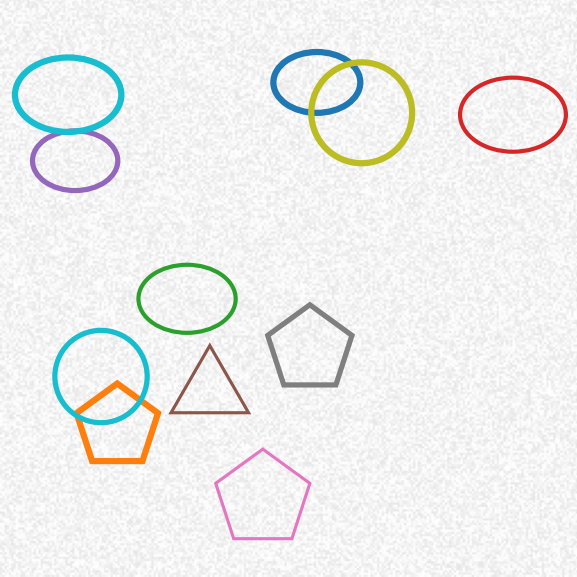[{"shape": "oval", "thickness": 3, "radius": 0.38, "center": [0.549, 0.856]}, {"shape": "pentagon", "thickness": 3, "radius": 0.37, "center": [0.203, 0.261]}, {"shape": "oval", "thickness": 2, "radius": 0.42, "center": [0.324, 0.482]}, {"shape": "oval", "thickness": 2, "radius": 0.46, "center": [0.888, 0.801]}, {"shape": "oval", "thickness": 2.5, "radius": 0.37, "center": [0.13, 0.721]}, {"shape": "triangle", "thickness": 1.5, "radius": 0.39, "center": [0.363, 0.323]}, {"shape": "pentagon", "thickness": 1.5, "radius": 0.43, "center": [0.455, 0.136]}, {"shape": "pentagon", "thickness": 2.5, "radius": 0.38, "center": [0.537, 0.395]}, {"shape": "circle", "thickness": 3, "radius": 0.44, "center": [0.626, 0.804]}, {"shape": "oval", "thickness": 3, "radius": 0.46, "center": [0.118, 0.835]}, {"shape": "circle", "thickness": 2.5, "radius": 0.4, "center": [0.175, 0.347]}]